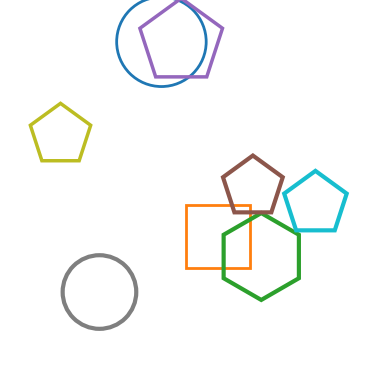[{"shape": "circle", "thickness": 2, "radius": 0.58, "center": [0.419, 0.891]}, {"shape": "square", "thickness": 2, "radius": 0.41, "center": [0.566, 0.386]}, {"shape": "hexagon", "thickness": 3, "radius": 0.56, "center": [0.679, 0.334]}, {"shape": "pentagon", "thickness": 2.5, "radius": 0.56, "center": [0.471, 0.892]}, {"shape": "pentagon", "thickness": 3, "radius": 0.41, "center": [0.657, 0.514]}, {"shape": "circle", "thickness": 3, "radius": 0.48, "center": [0.258, 0.242]}, {"shape": "pentagon", "thickness": 2.5, "radius": 0.41, "center": [0.157, 0.649]}, {"shape": "pentagon", "thickness": 3, "radius": 0.43, "center": [0.819, 0.471]}]